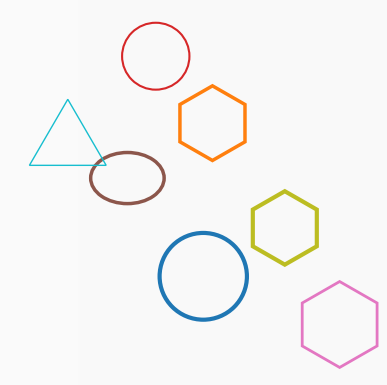[{"shape": "circle", "thickness": 3, "radius": 0.56, "center": [0.525, 0.282]}, {"shape": "hexagon", "thickness": 2.5, "radius": 0.48, "center": [0.548, 0.68]}, {"shape": "circle", "thickness": 1.5, "radius": 0.43, "center": [0.402, 0.854]}, {"shape": "oval", "thickness": 2.5, "radius": 0.47, "center": [0.329, 0.537]}, {"shape": "hexagon", "thickness": 2, "radius": 0.56, "center": [0.877, 0.157]}, {"shape": "hexagon", "thickness": 3, "radius": 0.48, "center": [0.735, 0.408]}, {"shape": "triangle", "thickness": 1, "radius": 0.57, "center": [0.175, 0.628]}]